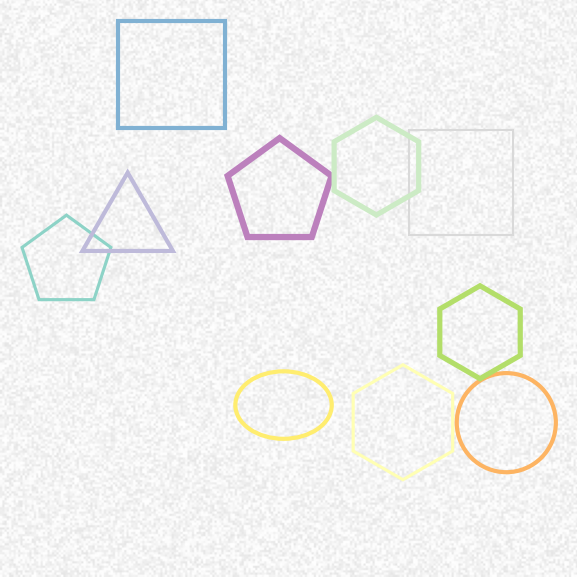[{"shape": "pentagon", "thickness": 1.5, "radius": 0.4, "center": [0.115, 0.546]}, {"shape": "hexagon", "thickness": 1.5, "radius": 0.5, "center": [0.698, 0.268]}, {"shape": "triangle", "thickness": 2, "radius": 0.45, "center": [0.221, 0.61]}, {"shape": "square", "thickness": 2, "radius": 0.46, "center": [0.296, 0.87]}, {"shape": "circle", "thickness": 2, "radius": 0.43, "center": [0.877, 0.267]}, {"shape": "hexagon", "thickness": 2.5, "radius": 0.4, "center": [0.831, 0.424]}, {"shape": "square", "thickness": 1, "radius": 0.45, "center": [0.798, 0.683]}, {"shape": "pentagon", "thickness": 3, "radius": 0.47, "center": [0.484, 0.665]}, {"shape": "hexagon", "thickness": 2.5, "radius": 0.42, "center": [0.652, 0.711]}, {"shape": "oval", "thickness": 2, "radius": 0.42, "center": [0.491, 0.298]}]